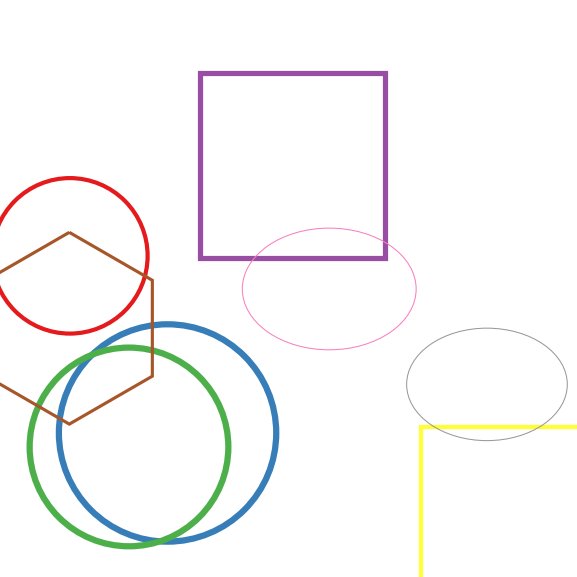[{"shape": "circle", "thickness": 2, "radius": 0.67, "center": [0.121, 0.556]}, {"shape": "circle", "thickness": 3, "radius": 0.94, "center": [0.29, 0.249]}, {"shape": "circle", "thickness": 3, "radius": 0.86, "center": [0.223, 0.225]}, {"shape": "square", "thickness": 2.5, "radius": 0.8, "center": [0.507, 0.713]}, {"shape": "square", "thickness": 2, "radius": 0.68, "center": [0.865, 0.124]}, {"shape": "hexagon", "thickness": 1.5, "radius": 0.83, "center": [0.12, 0.431]}, {"shape": "oval", "thickness": 0.5, "radius": 0.75, "center": [0.57, 0.499]}, {"shape": "oval", "thickness": 0.5, "radius": 0.7, "center": [0.843, 0.334]}]